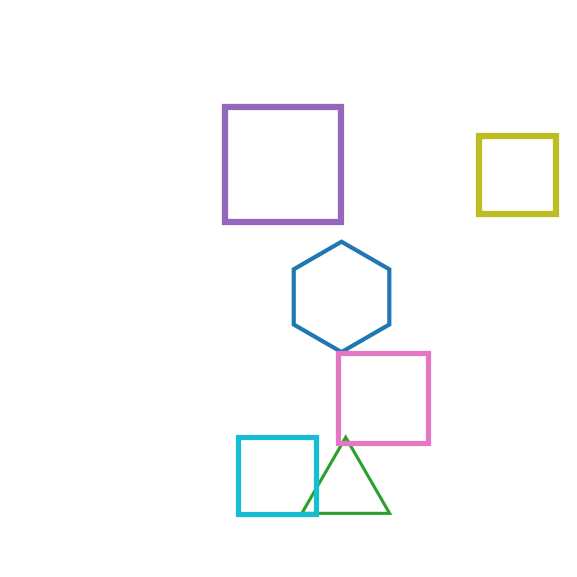[{"shape": "hexagon", "thickness": 2, "radius": 0.48, "center": [0.591, 0.485]}, {"shape": "triangle", "thickness": 1.5, "radius": 0.44, "center": [0.599, 0.154]}, {"shape": "square", "thickness": 3, "radius": 0.5, "center": [0.49, 0.714]}, {"shape": "square", "thickness": 2.5, "radius": 0.39, "center": [0.663, 0.31]}, {"shape": "square", "thickness": 3, "radius": 0.34, "center": [0.896, 0.696]}, {"shape": "square", "thickness": 2.5, "radius": 0.34, "center": [0.48, 0.175]}]